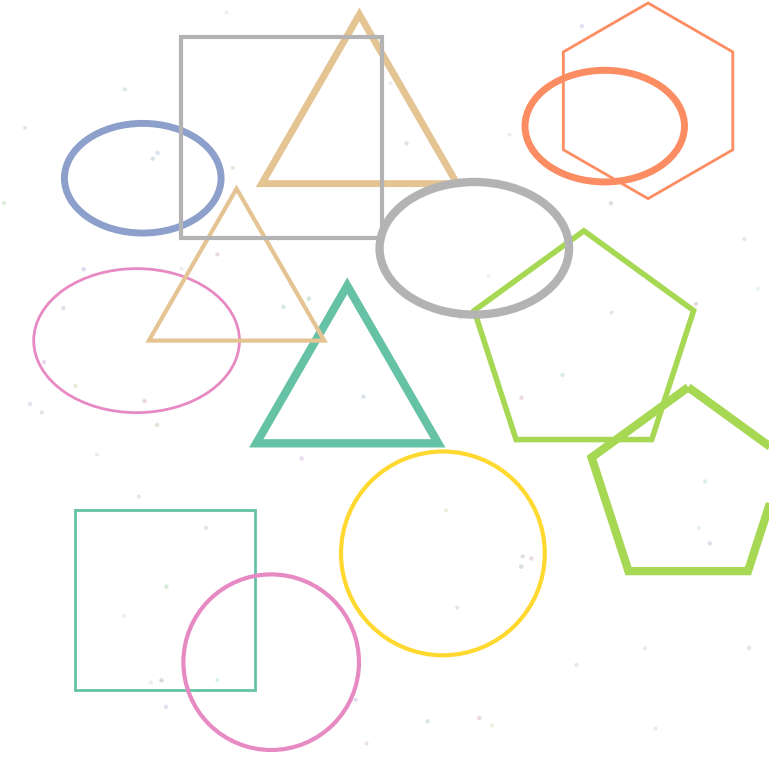[{"shape": "triangle", "thickness": 3, "radius": 0.68, "center": [0.451, 0.492]}, {"shape": "square", "thickness": 1, "radius": 0.59, "center": [0.214, 0.221]}, {"shape": "oval", "thickness": 2.5, "radius": 0.52, "center": [0.785, 0.836]}, {"shape": "hexagon", "thickness": 1, "radius": 0.64, "center": [0.842, 0.869]}, {"shape": "oval", "thickness": 2.5, "radius": 0.51, "center": [0.185, 0.769]}, {"shape": "oval", "thickness": 1, "radius": 0.67, "center": [0.177, 0.558]}, {"shape": "circle", "thickness": 1.5, "radius": 0.57, "center": [0.352, 0.14]}, {"shape": "pentagon", "thickness": 2, "radius": 0.75, "center": [0.758, 0.55]}, {"shape": "pentagon", "thickness": 3, "radius": 0.66, "center": [0.894, 0.365]}, {"shape": "circle", "thickness": 1.5, "radius": 0.66, "center": [0.575, 0.281]}, {"shape": "triangle", "thickness": 2.5, "radius": 0.73, "center": [0.467, 0.835]}, {"shape": "triangle", "thickness": 1.5, "radius": 0.66, "center": [0.307, 0.623]}, {"shape": "oval", "thickness": 3, "radius": 0.62, "center": [0.616, 0.678]}, {"shape": "square", "thickness": 1.5, "radius": 0.65, "center": [0.366, 0.822]}]